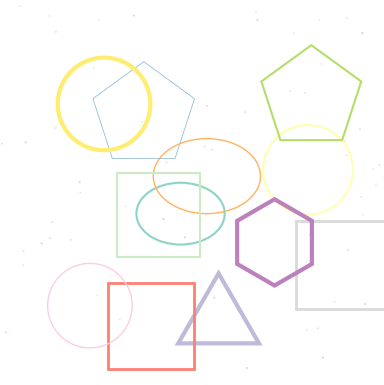[{"shape": "oval", "thickness": 1.5, "radius": 0.57, "center": [0.469, 0.445]}, {"shape": "circle", "thickness": 1.5, "radius": 0.58, "center": [0.8, 0.559]}, {"shape": "triangle", "thickness": 3, "radius": 0.61, "center": [0.568, 0.169]}, {"shape": "square", "thickness": 2, "radius": 0.56, "center": [0.392, 0.153]}, {"shape": "pentagon", "thickness": 0.5, "radius": 0.69, "center": [0.373, 0.701]}, {"shape": "oval", "thickness": 1, "radius": 0.7, "center": [0.537, 0.543]}, {"shape": "pentagon", "thickness": 1.5, "radius": 0.68, "center": [0.809, 0.746]}, {"shape": "circle", "thickness": 1, "radius": 0.55, "center": [0.234, 0.206]}, {"shape": "square", "thickness": 2, "radius": 0.57, "center": [0.884, 0.312]}, {"shape": "hexagon", "thickness": 3, "radius": 0.56, "center": [0.713, 0.37]}, {"shape": "square", "thickness": 1.5, "radius": 0.54, "center": [0.412, 0.442]}, {"shape": "circle", "thickness": 3, "radius": 0.6, "center": [0.27, 0.73]}]